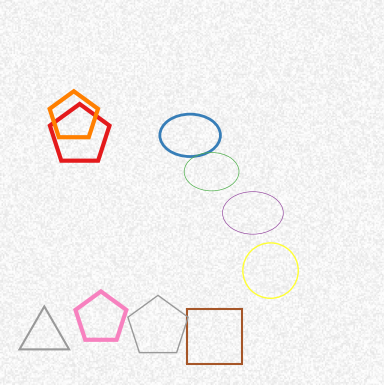[{"shape": "pentagon", "thickness": 3, "radius": 0.41, "center": [0.207, 0.649]}, {"shape": "oval", "thickness": 2, "radius": 0.39, "center": [0.494, 0.648]}, {"shape": "oval", "thickness": 0.5, "radius": 0.36, "center": [0.55, 0.554]}, {"shape": "oval", "thickness": 0.5, "radius": 0.39, "center": [0.657, 0.447]}, {"shape": "pentagon", "thickness": 3, "radius": 0.33, "center": [0.192, 0.697]}, {"shape": "circle", "thickness": 1, "radius": 0.36, "center": [0.703, 0.297]}, {"shape": "square", "thickness": 1.5, "radius": 0.36, "center": [0.558, 0.127]}, {"shape": "pentagon", "thickness": 3, "radius": 0.35, "center": [0.262, 0.174]}, {"shape": "pentagon", "thickness": 1, "radius": 0.41, "center": [0.41, 0.151]}, {"shape": "triangle", "thickness": 1.5, "radius": 0.37, "center": [0.115, 0.13]}]